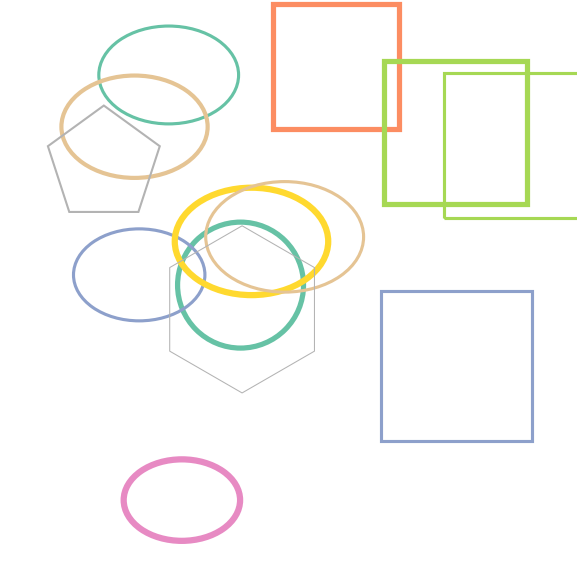[{"shape": "oval", "thickness": 1.5, "radius": 0.61, "center": [0.292, 0.869]}, {"shape": "circle", "thickness": 2.5, "radius": 0.55, "center": [0.417, 0.505]}, {"shape": "square", "thickness": 2.5, "radius": 0.54, "center": [0.582, 0.884]}, {"shape": "square", "thickness": 1.5, "radius": 0.65, "center": [0.79, 0.365]}, {"shape": "oval", "thickness": 1.5, "radius": 0.57, "center": [0.241, 0.523]}, {"shape": "oval", "thickness": 3, "radius": 0.5, "center": [0.315, 0.133]}, {"shape": "square", "thickness": 2.5, "radius": 0.62, "center": [0.789, 0.77]}, {"shape": "square", "thickness": 1.5, "radius": 0.63, "center": [0.895, 0.747]}, {"shape": "oval", "thickness": 3, "radius": 0.66, "center": [0.435, 0.581]}, {"shape": "oval", "thickness": 1.5, "radius": 0.68, "center": [0.493, 0.589]}, {"shape": "oval", "thickness": 2, "radius": 0.63, "center": [0.233, 0.78]}, {"shape": "pentagon", "thickness": 1, "radius": 0.51, "center": [0.18, 0.715]}, {"shape": "hexagon", "thickness": 0.5, "radius": 0.72, "center": [0.419, 0.463]}]